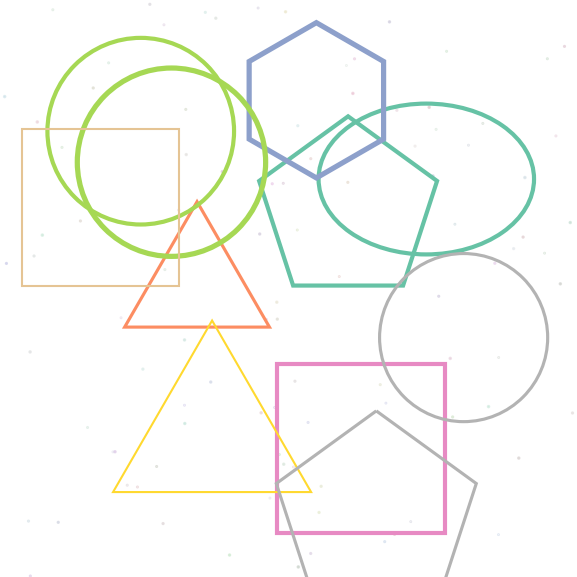[{"shape": "pentagon", "thickness": 2, "radius": 0.81, "center": [0.603, 0.636]}, {"shape": "oval", "thickness": 2, "radius": 0.93, "center": [0.738, 0.689]}, {"shape": "triangle", "thickness": 1.5, "radius": 0.72, "center": [0.341, 0.505]}, {"shape": "hexagon", "thickness": 2.5, "radius": 0.67, "center": [0.548, 0.825]}, {"shape": "square", "thickness": 2, "radius": 0.73, "center": [0.625, 0.222]}, {"shape": "circle", "thickness": 2.5, "radius": 0.82, "center": [0.297, 0.718]}, {"shape": "circle", "thickness": 2, "radius": 0.81, "center": [0.244, 0.772]}, {"shape": "triangle", "thickness": 1, "radius": 0.99, "center": [0.367, 0.246]}, {"shape": "square", "thickness": 1, "radius": 0.68, "center": [0.174, 0.64]}, {"shape": "circle", "thickness": 1.5, "radius": 0.73, "center": [0.803, 0.415]}, {"shape": "pentagon", "thickness": 1.5, "radius": 0.91, "center": [0.652, 0.106]}]